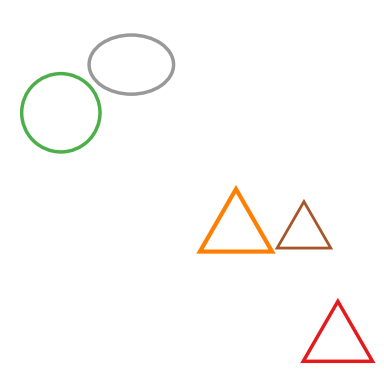[{"shape": "triangle", "thickness": 2.5, "radius": 0.52, "center": [0.878, 0.113]}, {"shape": "circle", "thickness": 2.5, "radius": 0.51, "center": [0.158, 0.707]}, {"shape": "triangle", "thickness": 3, "radius": 0.54, "center": [0.613, 0.401]}, {"shape": "triangle", "thickness": 2, "radius": 0.4, "center": [0.789, 0.396]}, {"shape": "oval", "thickness": 2.5, "radius": 0.55, "center": [0.341, 0.832]}]